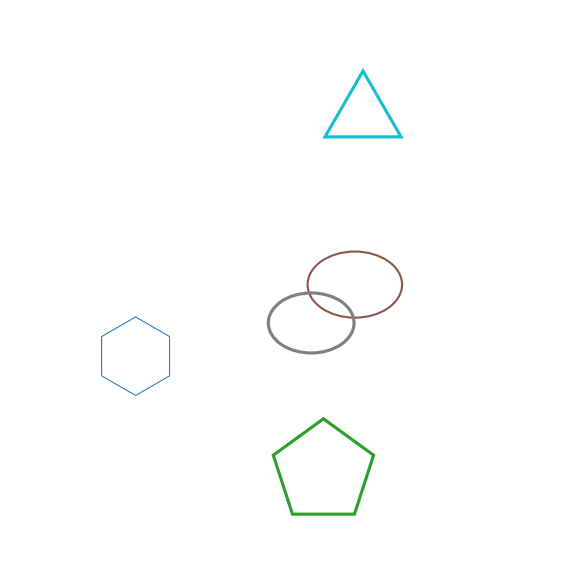[{"shape": "hexagon", "thickness": 0.5, "radius": 0.34, "center": [0.235, 0.382]}, {"shape": "pentagon", "thickness": 1.5, "radius": 0.46, "center": [0.56, 0.183]}, {"shape": "oval", "thickness": 1, "radius": 0.41, "center": [0.614, 0.506]}, {"shape": "oval", "thickness": 1.5, "radius": 0.37, "center": [0.539, 0.44]}, {"shape": "triangle", "thickness": 1.5, "radius": 0.38, "center": [0.629, 0.8]}]